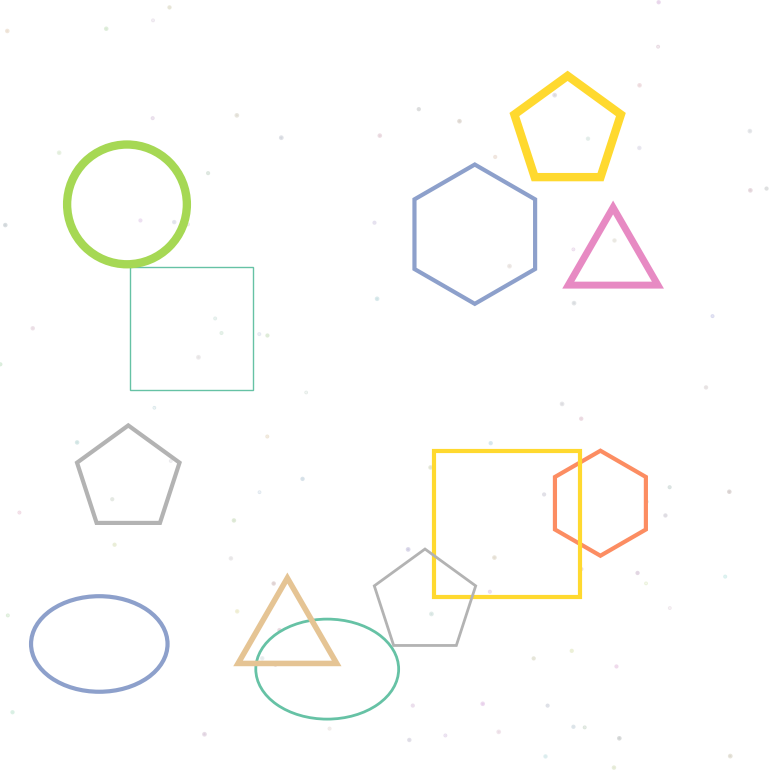[{"shape": "oval", "thickness": 1, "radius": 0.46, "center": [0.425, 0.131]}, {"shape": "square", "thickness": 0.5, "radius": 0.4, "center": [0.248, 0.574]}, {"shape": "hexagon", "thickness": 1.5, "radius": 0.34, "center": [0.78, 0.346]}, {"shape": "oval", "thickness": 1.5, "radius": 0.44, "center": [0.129, 0.164]}, {"shape": "hexagon", "thickness": 1.5, "radius": 0.45, "center": [0.617, 0.696]}, {"shape": "triangle", "thickness": 2.5, "radius": 0.34, "center": [0.796, 0.663]}, {"shape": "circle", "thickness": 3, "radius": 0.39, "center": [0.165, 0.735]}, {"shape": "pentagon", "thickness": 3, "radius": 0.36, "center": [0.737, 0.829]}, {"shape": "square", "thickness": 1.5, "radius": 0.47, "center": [0.658, 0.319]}, {"shape": "triangle", "thickness": 2, "radius": 0.37, "center": [0.373, 0.175]}, {"shape": "pentagon", "thickness": 1, "radius": 0.35, "center": [0.552, 0.218]}, {"shape": "pentagon", "thickness": 1.5, "radius": 0.35, "center": [0.167, 0.378]}]